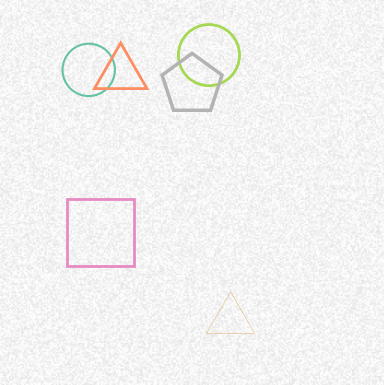[{"shape": "circle", "thickness": 1.5, "radius": 0.34, "center": [0.23, 0.818]}, {"shape": "triangle", "thickness": 2, "radius": 0.39, "center": [0.313, 0.809]}, {"shape": "square", "thickness": 2, "radius": 0.44, "center": [0.261, 0.396]}, {"shape": "circle", "thickness": 2, "radius": 0.4, "center": [0.543, 0.857]}, {"shape": "triangle", "thickness": 0.5, "radius": 0.36, "center": [0.599, 0.17]}, {"shape": "pentagon", "thickness": 2.5, "radius": 0.41, "center": [0.499, 0.78]}]